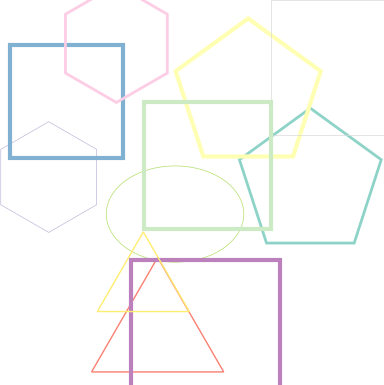[{"shape": "pentagon", "thickness": 2, "radius": 0.97, "center": [0.806, 0.525]}, {"shape": "pentagon", "thickness": 3, "radius": 0.99, "center": [0.645, 0.754]}, {"shape": "hexagon", "thickness": 0.5, "radius": 0.72, "center": [0.126, 0.54]}, {"shape": "triangle", "thickness": 1, "radius": 0.99, "center": [0.409, 0.133]}, {"shape": "square", "thickness": 3, "radius": 0.73, "center": [0.173, 0.737]}, {"shape": "oval", "thickness": 0.5, "radius": 0.89, "center": [0.455, 0.444]}, {"shape": "hexagon", "thickness": 2, "radius": 0.76, "center": [0.302, 0.887]}, {"shape": "square", "thickness": 0.5, "radius": 0.87, "center": [0.878, 0.824]}, {"shape": "square", "thickness": 3, "radius": 0.97, "center": [0.535, 0.131]}, {"shape": "square", "thickness": 3, "radius": 0.83, "center": [0.539, 0.571]}, {"shape": "triangle", "thickness": 1, "radius": 0.69, "center": [0.372, 0.26]}]